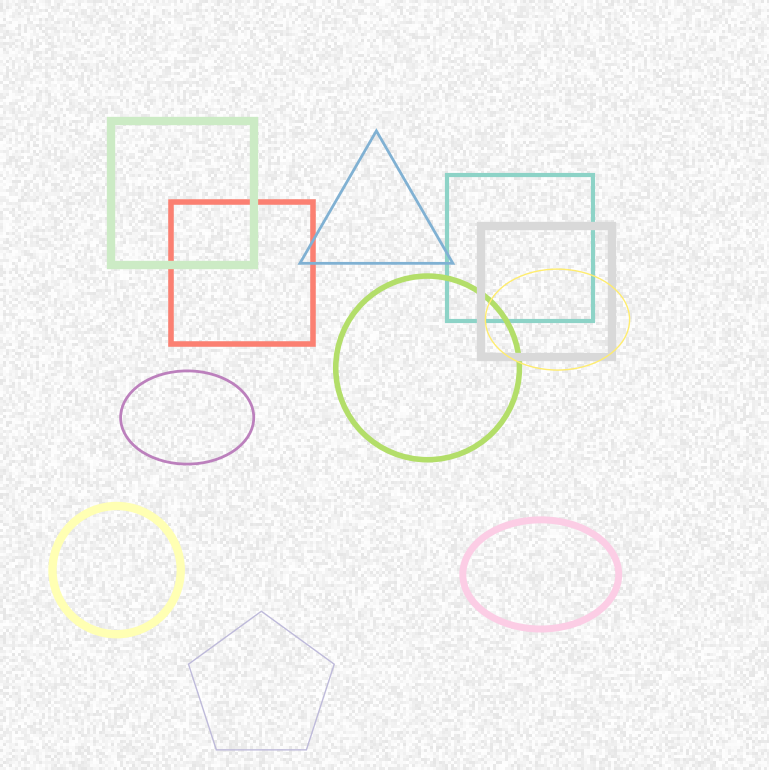[{"shape": "square", "thickness": 1.5, "radius": 0.47, "center": [0.676, 0.678]}, {"shape": "circle", "thickness": 3, "radius": 0.42, "center": [0.151, 0.26]}, {"shape": "pentagon", "thickness": 0.5, "radius": 0.5, "center": [0.339, 0.107]}, {"shape": "square", "thickness": 2, "radius": 0.46, "center": [0.314, 0.646]}, {"shape": "triangle", "thickness": 1, "radius": 0.57, "center": [0.489, 0.715]}, {"shape": "circle", "thickness": 2, "radius": 0.6, "center": [0.555, 0.522]}, {"shape": "oval", "thickness": 2.5, "radius": 0.51, "center": [0.702, 0.254]}, {"shape": "square", "thickness": 3, "radius": 0.42, "center": [0.71, 0.622]}, {"shape": "oval", "thickness": 1, "radius": 0.43, "center": [0.243, 0.458]}, {"shape": "square", "thickness": 3, "radius": 0.46, "center": [0.237, 0.749]}, {"shape": "oval", "thickness": 0.5, "radius": 0.47, "center": [0.724, 0.585]}]